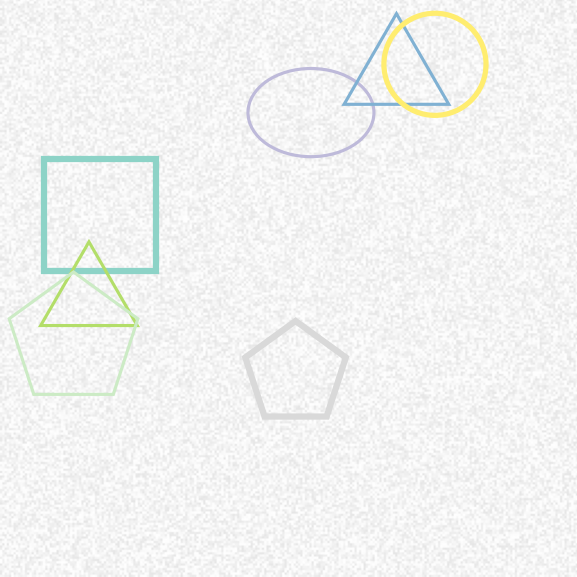[{"shape": "square", "thickness": 3, "radius": 0.48, "center": [0.173, 0.627]}, {"shape": "oval", "thickness": 1.5, "radius": 0.55, "center": [0.538, 0.804]}, {"shape": "triangle", "thickness": 1.5, "radius": 0.52, "center": [0.686, 0.871]}, {"shape": "triangle", "thickness": 1.5, "radius": 0.48, "center": [0.154, 0.484]}, {"shape": "pentagon", "thickness": 3, "radius": 0.46, "center": [0.512, 0.352]}, {"shape": "pentagon", "thickness": 1.5, "radius": 0.59, "center": [0.127, 0.411]}, {"shape": "circle", "thickness": 2.5, "radius": 0.44, "center": [0.753, 0.888]}]